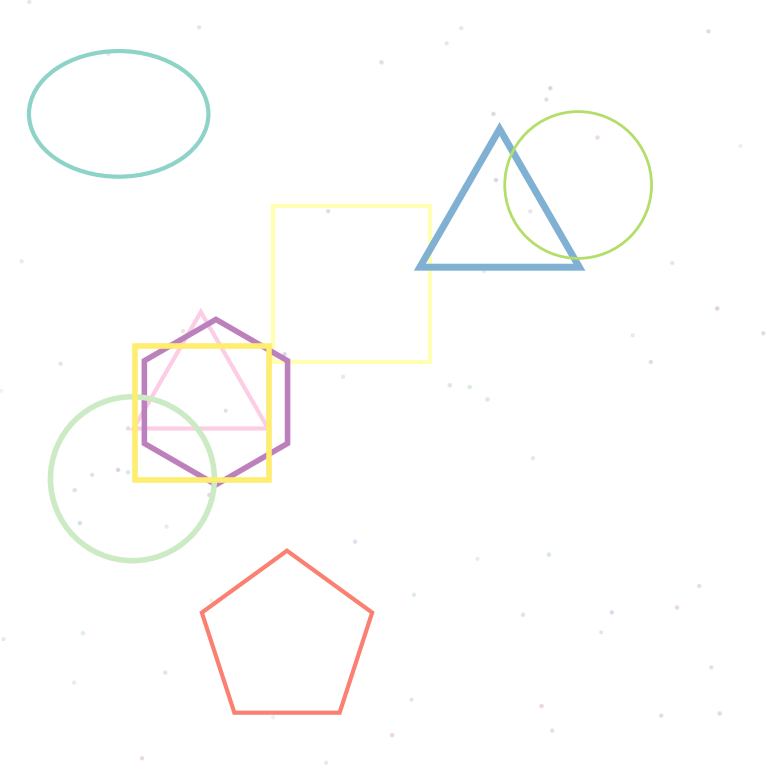[{"shape": "oval", "thickness": 1.5, "radius": 0.58, "center": [0.154, 0.852]}, {"shape": "square", "thickness": 1.5, "radius": 0.51, "center": [0.456, 0.631]}, {"shape": "pentagon", "thickness": 1.5, "radius": 0.58, "center": [0.373, 0.168]}, {"shape": "triangle", "thickness": 2.5, "radius": 0.6, "center": [0.649, 0.713]}, {"shape": "circle", "thickness": 1, "radius": 0.48, "center": [0.751, 0.76]}, {"shape": "triangle", "thickness": 1.5, "radius": 0.5, "center": [0.261, 0.494]}, {"shape": "hexagon", "thickness": 2, "radius": 0.54, "center": [0.28, 0.478]}, {"shape": "circle", "thickness": 2, "radius": 0.53, "center": [0.172, 0.378]}, {"shape": "square", "thickness": 2, "radius": 0.43, "center": [0.262, 0.463]}]